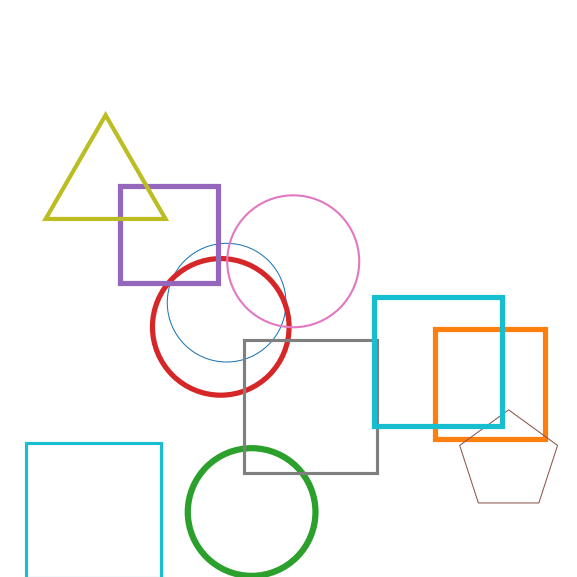[{"shape": "circle", "thickness": 0.5, "radius": 0.51, "center": [0.392, 0.475]}, {"shape": "square", "thickness": 2.5, "radius": 0.48, "center": [0.849, 0.335]}, {"shape": "circle", "thickness": 3, "radius": 0.55, "center": [0.436, 0.113]}, {"shape": "circle", "thickness": 2.5, "radius": 0.59, "center": [0.382, 0.433]}, {"shape": "square", "thickness": 2.5, "radius": 0.42, "center": [0.293, 0.593]}, {"shape": "pentagon", "thickness": 0.5, "radius": 0.45, "center": [0.881, 0.2]}, {"shape": "circle", "thickness": 1, "radius": 0.57, "center": [0.508, 0.547]}, {"shape": "square", "thickness": 1.5, "radius": 0.57, "center": [0.538, 0.295]}, {"shape": "triangle", "thickness": 2, "radius": 0.6, "center": [0.183, 0.68]}, {"shape": "square", "thickness": 2.5, "radius": 0.56, "center": [0.758, 0.373]}, {"shape": "square", "thickness": 1.5, "radius": 0.58, "center": [0.161, 0.116]}]